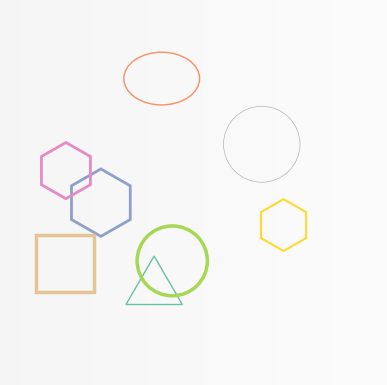[{"shape": "triangle", "thickness": 1, "radius": 0.42, "center": [0.398, 0.251]}, {"shape": "oval", "thickness": 1, "radius": 0.49, "center": [0.417, 0.796]}, {"shape": "hexagon", "thickness": 2, "radius": 0.44, "center": [0.26, 0.474]}, {"shape": "hexagon", "thickness": 2, "radius": 0.37, "center": [0.17, 0.557]}, {"shape": "circle", "thickness": 2.5, "radius": 0.45, "center": [0.444, 0.322]}, {"shape": "hexagon", "thickness": 1.5, "radius": 0.34, "center": [0.732, 0.415]}, {"shape": "square", "thickness": 2.5, "radius": 0.37, "center": [0.168, 0.316]}, {"shape": "circle", "thickness": 0.5, "radius": 0.49, "center": [0.676, 0.625]}]